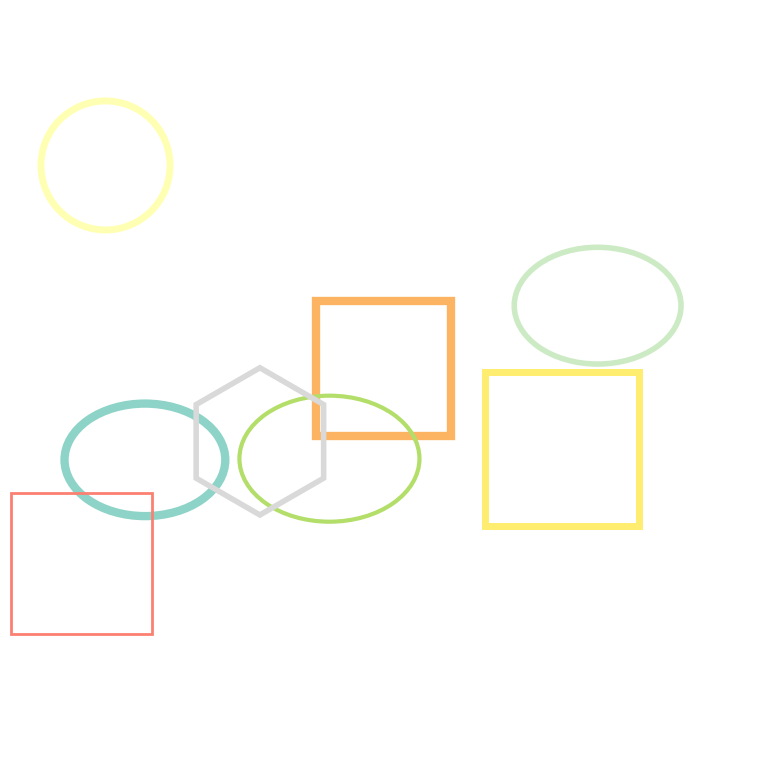[{"shape": "oval", "thickness": 3, "radius": 0.52, "center": [0.188, 0.403]}, {"shape": "circle", "thickness": 2.5, "radius": 0.42, "center": [0.137, 0.785]}, {"shape": "square", "thickness": 1, "radius": 0.46, "center": [0.106, 0.268]}, {"shape": "square", "thickness": 3, "radius": 0.44, "center": [0.498, 0.521]}, {"shape": "oval", "thickness": 1.5, "radius": 0.58, "center": [0.428, 0.404]}, {"shape": "hexagon", "thickness": 2, "radius": 0.48, "center": [0.338, 0.427]}, {"shape": "oval", "thickness": 2, "radius": 0.54, "center": [0.776, 0.603]}, {"shape": "square", "thickness": 2.5, "radius": 0.5, "center": [0.73, 0.417]}]